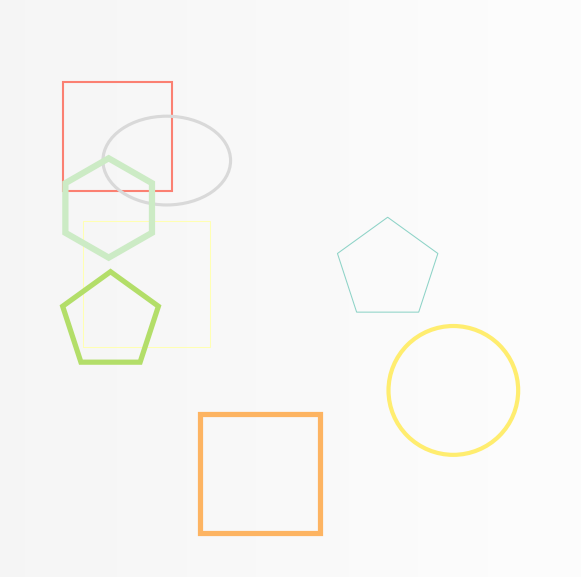[{"shape": "pentagon", "thickness": 0.5, "radius": 0.45, "center": [0.667, 0.532]}, {"shape": "square", "thickness": 0.5, "radius": 0.55, "center": [0.253, 0.507]}, {"shape": "square", "thickness": 1, "radius": 0.47, "center": [0.202, 0.762]}, {"shape": "square", "thickness": 2.5, "radius": 0.52, "center": [0.447, 0.179]}, {"shape": "pentagon", "thickness": 2.5, "radius": 0.43, "center": [0.19, 0.442]}, {"shape": "oval", "thickness": 1.5, "radius": 0.55, "center": [0.287, 0.721]}, {"shape": "hexagon", "thickness": 3, "radius": 0.43, "center": [0.187, 0.639]}, {"shape": "circle", "thickness": 2, "radius": 0.56, "center": [0.78, 0.323]}]